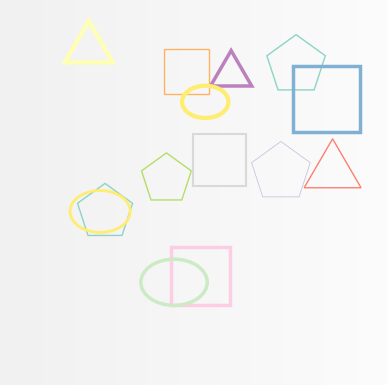[{"shape": "pentagon", "thickness": 1, "radius": 0.4, "center": [0.764, 0.831]}, {"shape": "pentagon", "thickness": 1, "radius": 0.37, "center": [0.271, 0.449]}, {"shape": "triangle", "thickness": 3, "radius": 0.36, "center": [0.229, 0.874]}, {"shape": "pentagon", "thickness": 0.5, "radius": 0.4, "center": [0.725, 0.553]}, {"shape": "triangle", "thickness": 1, "radius": 0.42, "center": [0.858, 0.555]}, {"shape": "square", "thickness": 2.5, "radius": 0.43, "center": [0.843, 0.743]}, {"shape": "square", "thickness": 1, "radius": 0.29, "center": [0.48, 0.814]}, {"shape": "pentagon", "thickness": 1, "radius": 0.34, "center": [0.429, 0.535]}, {"shape": "square", "thickness": 2.5, "radius": 0.38, "center": [0.518, 0.283]}, {"shape": "square", "thickness": 1.5, "radius": 0.34, "center": [0.565, 0.584]}, {"shape": "triangle", "thickness": 2.5, "radius": 0.31, "center": [0.596, 0.807]}, {"shape": "oval", "thickness": 2.5, "radius": 0.43, "center": [0.449, 0.267]}, {"shape": "oval", "thickness": 3, "radius": 0.3, "center": [0.53, 0.735]}, {"shape": "oval", "thickness": 2, "radius": 0.39, "center": [0.258, 0.451]}]